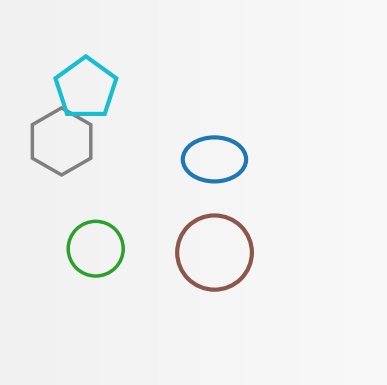[{"shape": "oval", "thickness": 3, "radius": 0.41, "center": [0.553, 0.586]}, {"shape": "circle", "thickness": 2.5, "radius": 0.35, "center": [0.247, 0.354]}, {"shape": "circle", "thickness": 3, "radius": 0.48, "center": [0.554, 0.344]}, {"shape": "hexagon", "thickness": 2.5, "radius": 0.44, "center": [0.159, 0.633]}, {"shape": "pentagon", "thickness": 3, "radius": 0.41, "center": [0.222, 0.771]}]